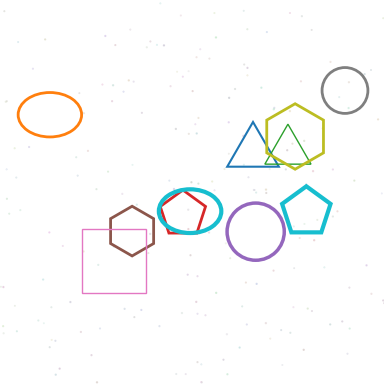[{"shape": "triangle", "thickness": 1.5, "radius": 0.39, "center": [0.657, 0.606]}, {"shape": "oval", "thickness": 2, "radius": 0.41, "center": [0.13, 0.702]}, {"shape": "triangle", "thickness": 1, "radius": 0.35, "center": [0.748, 0.608]}, {"shape": "pentagon", "thickness": 2, "radius": 0.31, "center": [0.475, 0.445]}, {"shape": "circle", "thickness": 2.5, "radius": 0.37, "center": [0.664, 0.398]}, {"shape": "hexagon", "thickness": 2, "radius": 0.32, "center": [0.343, 0.4]}, {"shape": "square", "thickness": 1, "radius": 0.42, "center": [0.296, 0.322]}, {"shape": "circle", "thickness": 2, "radius": 0.3, "center": [0.896, 0.765]}, {"shape": "hexagon", "thickness": 2, "radius": 0.43, "center": [0.767, 0.645]}, {"shape": "oval", "thickness": 3, "radius": 0.41, "center": [0.494, 0.452]}, {"shape": "pentagon", "thickness": 3, "radius": 0.33, "center": [0.796, 0.45]}]